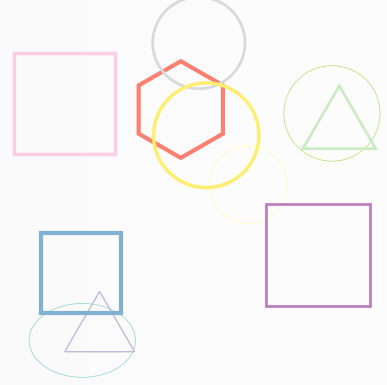[{"shape": "oval", "thickness": 0.5, "radius": 0.69, "center": [0.212, 0.116]}, {"shape": "circle", "thickness": 0.5, "radius": 0.5, "center": [0.64, 0.521]}, {"shape": "triangle", "thickness": 1, "radius": 0.52, "center": [0.257, 0.139]}, {"shape": "hexagon", "thickness": 3, "radius": 0.63, "center": [0.467, 0.715]}, {"shape": "square", "thickness": 3, "radius": 0.52, "center": [0.208, 0.291]}, {"shape": "circle", "thickness": 0.5, "radius": 0.62, "center": [0.857, 0.705]}, {"shape": "square", "thickness": 2.5, "radius": 0.65, "center": [0.167, 0.732]}, {"shape": "circle", "thickness": 2, "radius": 0.6, "center": [0.513, 0.889]}, {"shape": "square", "thickness": 2, "radius": 0.67, "center": [0.82, 0.338]}, {"shape": "triangle", "thickness": 2, "radius": 0.54, "center": [0.876, 0.668]}, {"shape": "circle", "thickness": 2.5, "radius": 0.68, "center": [0.532, 0.649]}]